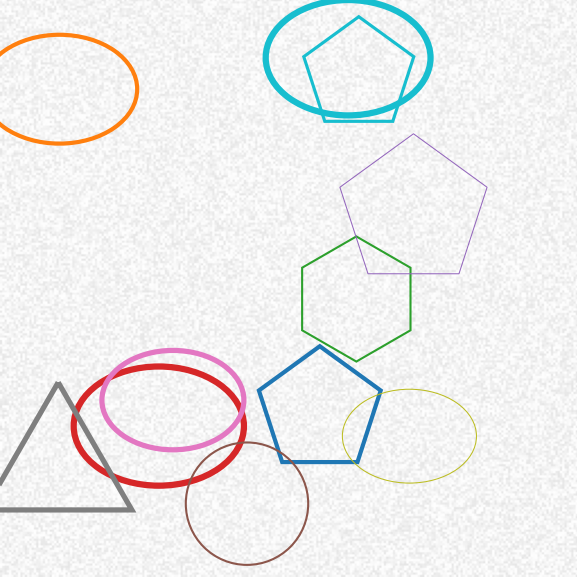[{"shape": "pentagon", "thickness": 2, "radius": 0.55, "center": [0.554, 0.289]}, {"shape": "oval", "thickness": 2, "radius": 0.67, "center": [0.103, 0.845]}, {"shape": "hexagon", "thickness": 1, "radius": 0.54, "center": [0.617, 0.481]}, {"shape": "oval", "thickness": 3, "radius": 0.74, "center": [0.275, 0.261]}, {"shape": "pentagon", "thickness": 0.5, "radius": 0.67, "center": [0.716, 0.633]}, {"shape": "circle", "thickness": 1, "radius": 0.53, "center": [0.428, 0.127]}, {"shape": "oval", "thickness": 2.5, "radius": 0.61, "center": [0.299, 0.306]}, {"shape": "triangle", "thickness": 2.5, "radius": 0.74, "center": [0.101, 0.19]}, {"shape": "oval", "thickness": 0.5, "radius": 0.58, "center": [0.709, 0.244]}, {"shape": "oval", "thickness": 3, "radius": 0.71, "center": [0.603, 0.899]}, {"shape": "pentagon", "thickness": 1.5, "radius": 0.5, "center": [0.621, 0.87]}]